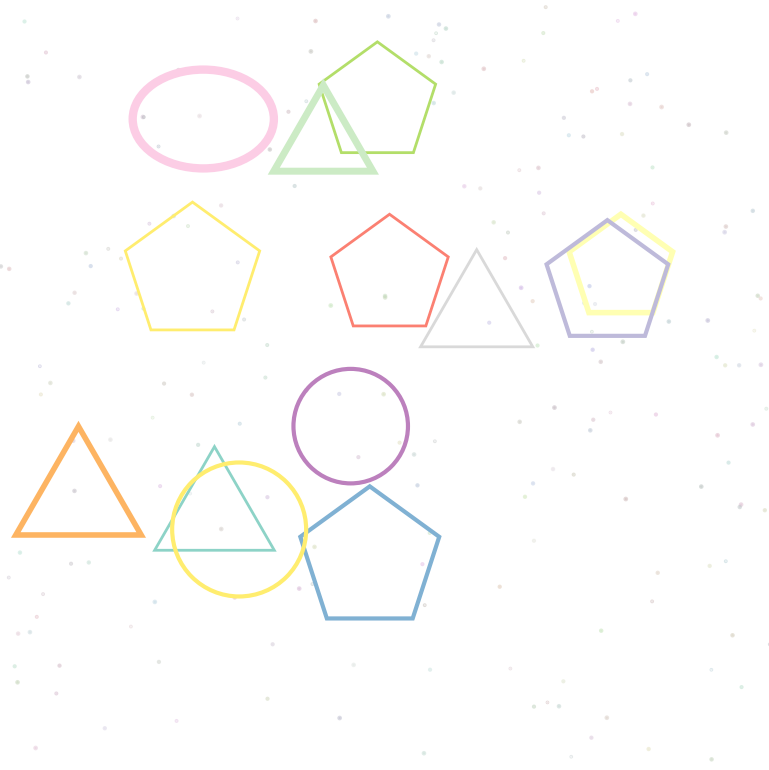[{"shape": "triangle", "thickness": 1, "radius": 0.45, "center": [0.279, 0.33]}, {"shape": "pentagon", "thickness": 2, "radius": 0.35, "center": [0.806, 0.651]}, {"shape": "pentagon", "thickness": 1.5, "radius": 0.42, "center": [0.789, 0.631]}, {"shape": "pentagon", "thickness": 1, "radius": 0.4, "center": [0.506, 0.642]}, {"shape": "pentagon", "thickness": 1.5, "radius": 0.47, "center": [0.48, 0.274]}, {"shape": "triangle", "thickness": 2, "radius": 0.47, "center": [0.102, 0.352]}, {"shape": "pentagon", "thickness": 1, "radius": 0.4, "center": [0.49, 0.866]}, {"shape": "oval", "thickness": 3, "radius": 0.46, "center": [0.264, 0.845]}, {"shape": "triangle", "thickness": 1, "radius": 0.42, "center": [0.619, 0.592]}, {"shape": "circle", "thickness": 1.5, "radius": 0.37, "center": [0.455, 0.447]}, {"shape": "triangle", "thickness": 2.5, "radius": 0.37, "center": [0.42, 0.815]}, {"shape": "pentagon", "thickness": 1, "radius": 0.46, "center": [0.25, 0.646]}, {"shape": "circle", "thickness": 1.5, "radius": 0.44, "center": [0.311, 0.312]}]